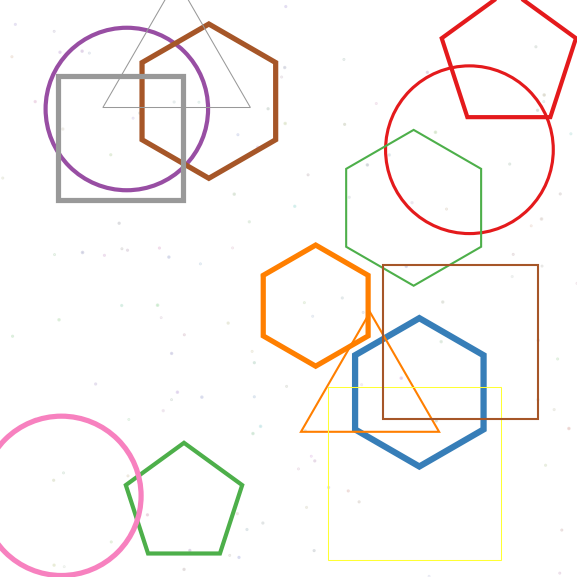[{"shape": "circle", "thickness": 1.5, "radius": 0.73, "center": [0.813, 0.74]}, {"shape": "pentagon", "thickness": 2, "radius": 0.61, "center": [0.881, 0.895]}, {"shape": "hexagon", "thickness": 3, "radius": 0.64, "center": [0.726, 0.32]}, {"shape": "hexagon", "thickness": 1, "radius": 0.67, "center": [0.716, 0.639]}, {"shape": "pentagon", "thickness": 2, "radius": 0.53, "center": [0.319, 0.126]}, {"shape": "circle", "thickness": 2, "radius": 0.7, "center": [0.22, 0.81]}, {"shape": "hexagon", "thickness": 2.5, "radius": 0.52, "center": [0.547, 0.47]}, {"shape": "triangle", "thickness": 1, "radius": 0.69, "center": [0.641, 0.32]}, {"shape": "square", "thickness": 0.5, "radius": 0.75, "center": [0.718, 0.179]}, {"shape": "hexagon", "thickness": 2.5, "radius": 0.67, "center": [0.362, 0.824]}, {"shape": "square", "thickness": 1, "radius": 0.67, "center": [0.798, 0.407]}, {"shape": "circle", "thickness": 2.5, "radius": 0.69, "center": [0.106, 0.141]}, {"shape": "triangle", "thickness": 0.5, "radius": 0.74, "center": [0.306, 0.887]}, {"shape": "square", "thickness": 2.5, "radius": 0.54, "center": [0.209, 0.761]}]